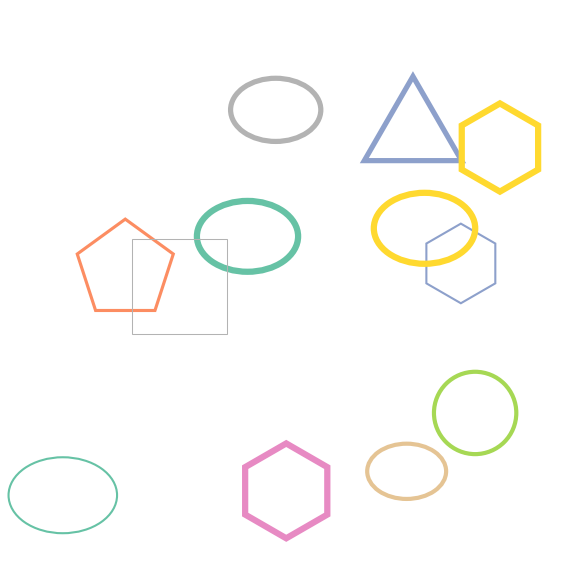[{"shape": "oval", "thickness": 1, "radius": 0.47, "center": [0.109, 0.142]}, {"shape": "oval", "thickness": 3, "radius": 0.44, "center": [0.429, 0.59]}, {"shape": "pentagon", "thickness": 1.5, "radius": 0.44, "center": [0.217, 0.532]}, {"shape": "hexagon", "thickness": 1, "radius": 0.34, "center": [0.798, 0.543]}, {"shape": "triangle", "thickness": 2.5, "radius": 0.49, "center": [0.715, 0.77]}, {"shape": "hexagon", "thickness": 3, "radius": 0.41, "center": [0.496, 0.149]}, {"shape": "circle", "thickness": 2, "radius": 0.36, "center": [0.823, 0.284]}, {"shape": "oval", "thickness": 3, "radius": 0.44, "center": [0.735, 0.604]}, {"shape": "hexagon", "thickness": 3, "radius": 0.38, "center": [0.866, 0.744]}, {"shape": "oval", "thickness": 2, "radius": 0.34, "center": [0.704, 0.183]}, {"shape": "oval", "thickness": 2.5, "radius": 0.39, "center": [0.477, 0.809]}, {"shape": "square", "thickness": 0.5, "radius": 0.41, "center": [0.311, 0.503]}]